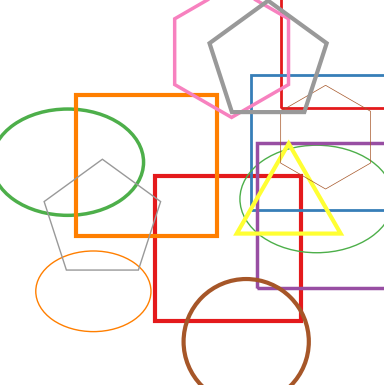[{"shape": "square", "thickness": 3, "radius": 0.95, "center": [0.593, 0.355]}, {"shape": "square", "thickness": 2, "radius": 0.72, "center": [0.875, 0.863]}, {"shape": "square", "thickness": 2, "radius": 0.88, "center": [0.827, 0.63]}, {"shape": "oval", "thickness": 1, "radius": 1.0, "center": [0.823, 0.483]}, {"shape": "oval", "thickness": 2.5, "radius": 0.99, "center": [0.176, 0.579]}, {"shape": "square", "thickness": 2.5, "radius": 0.94, "center": [0.855, 0.441]}, {"shape": "square", "thickness": 3, "radius": 0.92, "center": [0.381, 0.57]}, {"shape": "oval", "thickness": 1, "radius": 0.75, "center": [0.243, 0.243]}, {"shape": "triangle", "thickness": 3, "radius": 0.78, "center": [0.75, 0.471]}, {"shape": "circle", "thickness": 3, "radius": 0.81, "center": [0.639, 0.113]}, {"shape": "hexagon", "thickness": 0.5, "radius": 0.67, "center": [0.846, 0.644]}, {"shape": "hexagon", "thickness": 2.5, "radius": 0.85, "center": [0.602, 0.866]}, {"shape": "pentagon", "thickness": 3, "radius": 0.8, "center": [0.696, 0.838]}, {"shape": "pentagon", "thickness": 1, "radius": 0.8, "center": [0.266, 0.427]}]